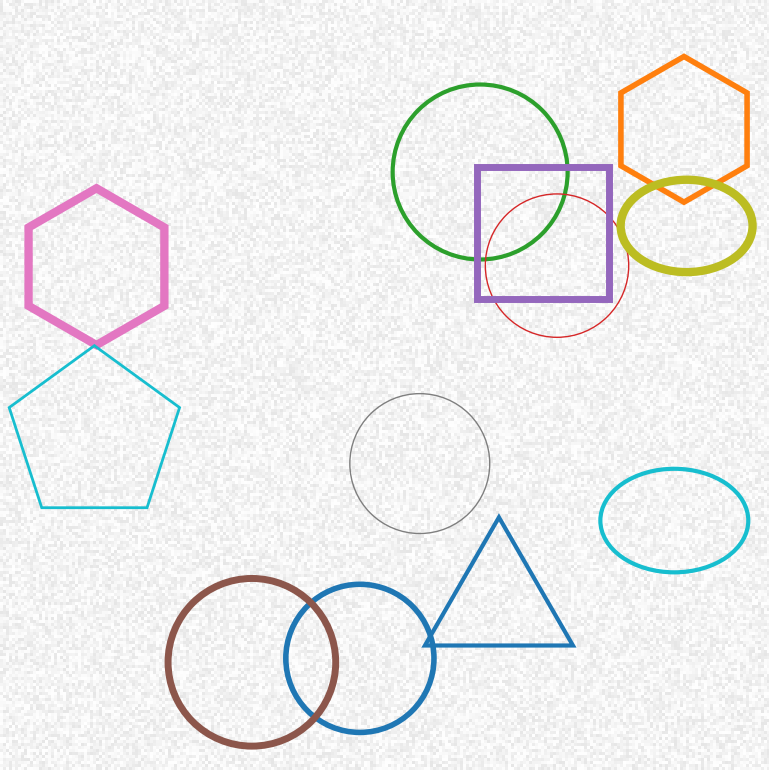[{"shape": "triangle", "thickness": 1.5, "radius": 0.55, "center": [0.648, 0.217]}, {"shape": "circle", "thickness": 2, "radius": 0.48, "center": [0.467, 0.145]}, {"shape": "hexagon", "thickness": 2, "radius": 0.47, "center": [0.888, 0.832]}, {"shape": "circle", "thickness": 1.5, "radius": 0.57, "center": [0.624, 0.777]}, {"shape": "circle", "thickness": 0.5, "radius": 0.47, "center": [0.723, 0.655]}, {"shape": "square", "thickness": 2.5, "radius": 0.43, "center": [0.705, 0.697]}, {"shape": "circle", "thickness": 2.5, "radius": 0.54, "center": [0.327, 0.14]}, {"shape": "hexagon", "thickness": 3, "radius": 0.51, "center": [0.125, 0.654]}, {"shape": "circle", "thickness": 0.5, "radius": 0.45, "center": [0.545, 0.398]}, {"shape": "oval", "thickness": 3, "radius": 0.43, "center": [0.892, 0.707]}, {"shape": "pentagon", "thickness": 1, "radius": 0.58, "center": [0.123, 0.435]}, {"shape": "oval", "thickness": 1.5, "radius": 0.48, "center": [0.876, 0.324]}]